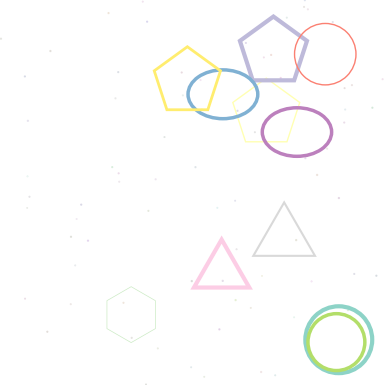[{"shape": "circle", "thickness": 3, "radius": 0.43, "center": [0.88, 0.118]}, {"shape": "pentagon", "thickness": 1, "radius": 0.46, "center": [0.692, 0.706]}, {"shape": "pentagon", "thickness": 3, "radius": 0.46, "center": [0.71, 0.865]}, {"shape": "circle", "thickness": 1, "radius": 0.4, "center": [0.845, 0.859]}, {"shape": "oval", "thickness": 2.5, "radius": 0.45, "center": [0.579, 0.755]}, {"shape": "circle", "thickness": 2.5, "radius": 0.37, "center": [0.874, 0.111]}, {"shape": "triangle", "thickness": 3, "radius": 0.42, "center": [0.576, 0.295]}, {"shape": "triangle", "thickness": 1.5, "radius": 0.46, "center": [0.738, 0.382]}, {"shape": "oval", "thickness": 2.5, "radius": 0.45, "center": [0.771, 0.657]}, {"shape": "hexagon", "thickness": 0.5, "radius": 0.36, "center": [0.341, 0.183]}, {"shape": "pentagon", "thickness": 2, "radius": 0.45, "center": [0.487, 0.788]}]